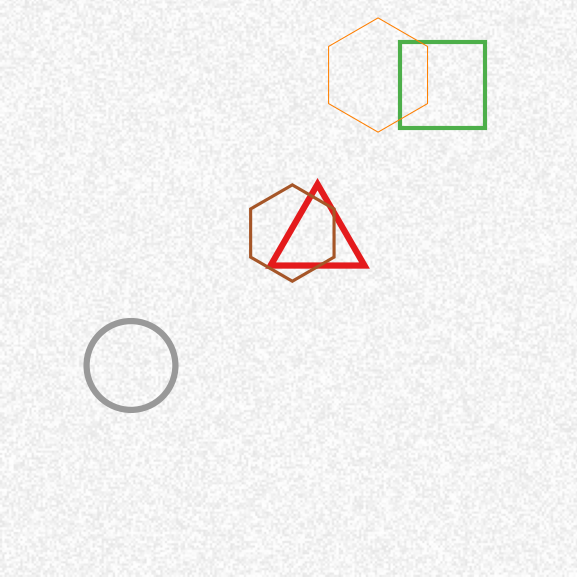[{"shape": "triangle", "thickness": 3, "radius": 0.47, "center": [0.55, 0.586]}, {"shape": "square", "thickness": 2, "radius": 0.37, "center": [0.766, 0.852]}, {"shape": "hexagon", "thickness": 0.5, "radius": 0.49, "center": [0.655, 0.869]}, {"shape": "hexagon", "thickness": 1.5, "radius": 0.42, "center": [0.506, 0.596]}, {"shape": "circle", "thickness": 3, "radius": 0.38, "center": [0.227, 0.366]}]